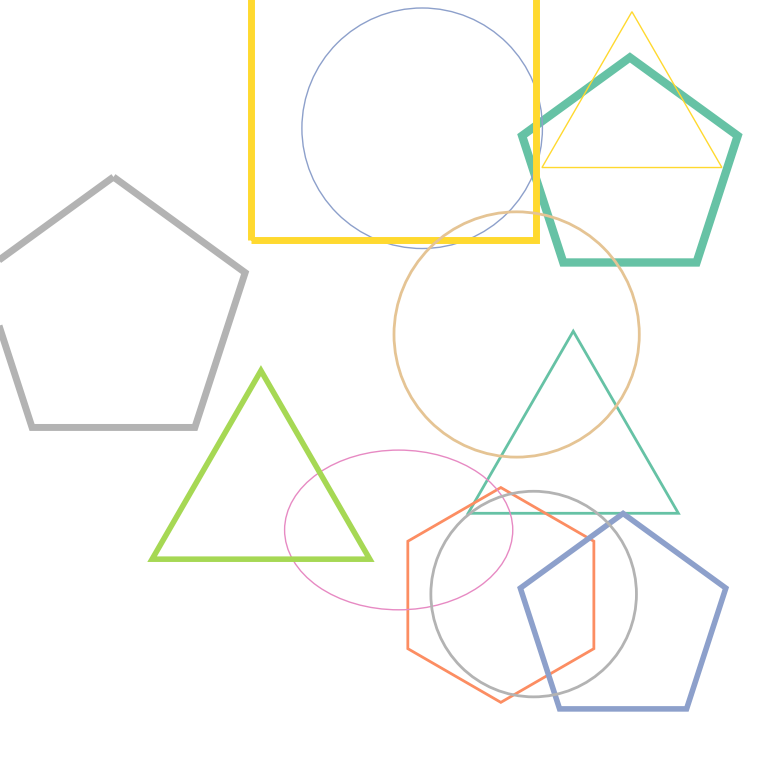[{"shape": "pentagon", "thickness": 3, "radius": 0.74, "center": [0.818, 0.778]}, {"shape": "triangle", "thickness": 1, "radius": 0.79, "center": [0.744, 0.412]}, {"shape": "hexagon", "thickness": 1, "radius": 0.7, "center": [0.65, 0.227]}, {"shape": "circle", "thickness": 0.5, "radius": 0.78, "center": [0.548, 0.833]}, {"shape": "pentagon", "thickness": 2, "radius": 0.7, "center": [0.809, 0.193]}, {"shape": "oval", "thickness": 0.5, "radius": 0.74, "center": [0.518, 0.312]}, {"shape": "triangle", "thickness": 2, "radius": 0.82, "center": [0.339, 0.355]}, {"shape": "triangle", "thickness": 0.5, "radius": 0.67, "center": [0.821, 0.85]}, {"shape": "square", "thickness": 2.5, "radius": 0.93, "center": [0.511, 0.873]}, {"shape": "circle", "thickness": 1, "radius": 0.8, "center": [0.671, 0.566]}, {"shape": "pentagon", "thickness": 2.5, "radius": 0.9, "center": [0.147, 0.59]}, {"shape": "circle", "thickness": 1, "radius": 0.67, "center": [0.693, 0.228]}]